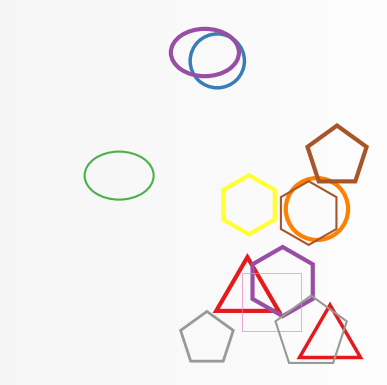[{"shape": "triangle", "thickness": 2.5, "radius": 0.46, "center": [0.852, 0.117]}, {"shape": "triangle", "thickness": 3, "radius": 0.46, "center": [0.639, 0.239]}, {"shape": "circle", "thickness": 2.5, "radius": 0.35, "center": [0.561, 0.842]}, {"shape": "oval", "thickness": 1.5, "radius": 0.45, "center": [0.307, 0.544]}, {"shape": "oval", "thickness": 3, "radius": 0.44, "center": [0.529, 0.864]}, {"shape": "hexagon", "thickness": 3, "radius": 0.45, "center": [0.729, 0.269]}, {"shape": "circle", "thickness": 3, "radius": 0.4, "center": [0.818, 0.457]}, {"shape": "hexagon", "thickness": 3, "radius": 0.38, "center": [0.643, 0.468]}, {"shape": "hexagon", "thickness": 1.5, "radius": 0.41, "center": [0.797, 0.447]}, {"shape": "pentagon", "thickness": 3, "radius": 0.4, "center": [0.87, 0.594]}, {"shape": "square", "thickness": 0.5, "radius": 0.38, "center": [0.702, 0.216]}, {"shape": "pentagon", "thickness": 2, "radius": 0.36, "center": [0.534, 0.12]}, {"shape": "pentagon", "thickness": 1.5, "radius": 0.48, "center": [0.803, 0.136]}]